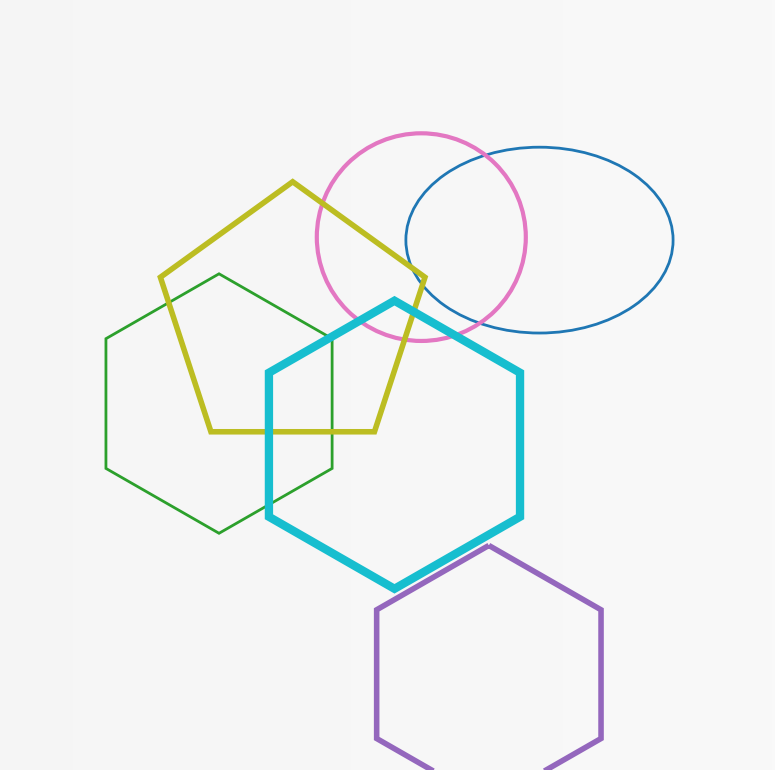[{"shape": "oval", "thickness": 1, "radius": 0.86, "center": [0.696, 0.688]}, {"shape": "hexagon", "thickness": 1, "radius": 0.84, "center": [0.283, 0.476]}, {"shape": "hexagon", "thickness": 2, "radius": 0.84, "center": [0.631, 0.124]}, {"shape": "circle", "thickness": 1.5, "radius": 0.67, "center": [0.544, 0.692]}, {"shape": "pentagon", "thickness": 2, "radius": 0.9, "center": [0.378, 0.584]}, {"shape": "hexagon", "thickness": 3, "radius": 0.94, "center": [0.509, 0.422]}]